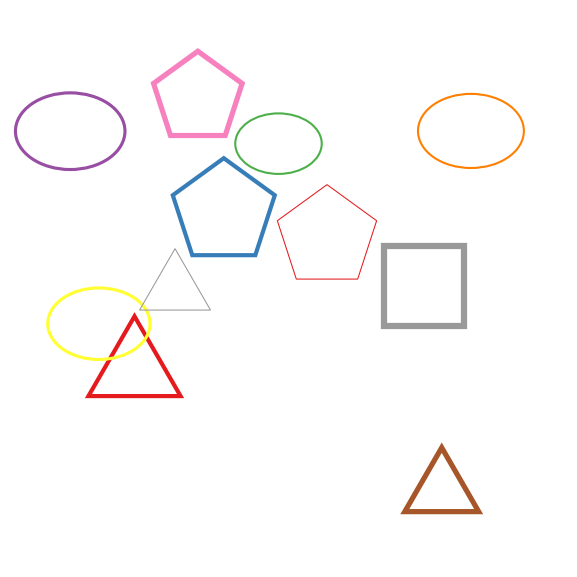[{"shape": "triangle", "thickness": 2, "radius": 0.46, "center": [0.233, 0.359]}, {"shape": "pentagon", "thickness": 0.5, "radius": 0.45, "center": [0.566, 0.589]}, {"shape": "pentagon", "thickness": 2, "radius": 0.46, "center": [0.388, 0.632]}, {"shape": "oval", "thickness": 1, "radius": 0.37, "center": [0.482, 0.75]}, {"shape": "oval", "thickness": 1.5, "radius": 0.47, "center": [0.122, 0.772]}, {"shape": "oval", "thickness": 1, "radius": 0.46, "center": [0.815, 0.772]}, {"shape": "oval", "thickness": 1.5, "radius": 0.44, "center": [0.171, 0.439]}, {"shape": "triangle", "thickness": 2.5, "radius": 0.37, "center": [0.765, 0.15]}, {"shape": "pentagon", "thickness": 2.5, "radius": 0.4, "center": [0.343, 0.83]}, {"shape": "triangle", "thickness": 0.5, "radius": 0.35, "center": [0.303, 0.498]}, {"shape": "square", "thickness": 3, "radius": 0.35, "center": [0.734, 0.504]}]